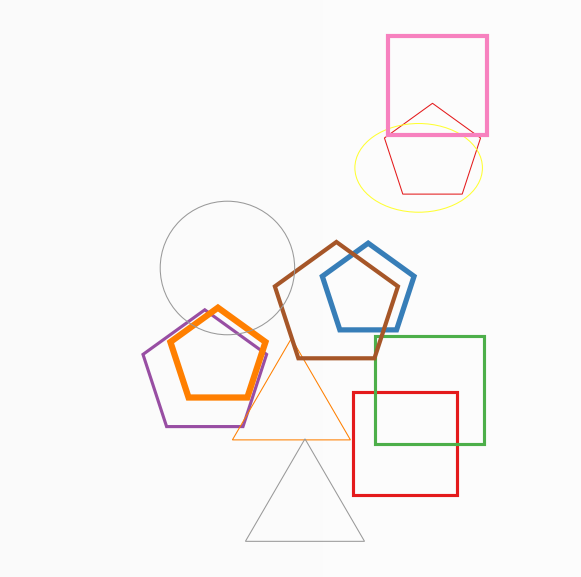[{"shape": "pentagon", "thickness": 0.5, "radius": 0.43, "center": [0.744, 0.733]}, {"shape": "square", "thickness": 1.5, "radius": 0.45, "center": [0.697, 0.232]}, {"shape": "pentagon", "thickness": 2.5, "radius": 0.41, "center": [0.633, 0.495]}, {"shape": "square", "thickness": 1.5, "radius": 0.47, "center": [0.739, 0.325]}, {"shape": "pentagon", "thickness": 1.5, "radius": 0.56, "center": [0.352, 0.351]}, {"shape": "triangle", "thickness": 0.5, "radius": 0.59, "center": [0.501, 0.296]}, {"shape": "pentagon", "thickness": 3, "radius": 0.43, "center": [0.375, 0.38]}, {"shape": "oval", "thickness": 0.5, "radius": 0.55, "center": [0.72, 0.708]}, {"shape": "pentagon", "thickness": 2, "radius": 0.56, "center": [0.579, 0.469]}, {"shape": "square", "thickness": 2, "radius": 0.43, "center": [0.752, 0.851]}, {"shape": "circle", "thickness": 0.5, "radius": 0.58, "center": [0.391, 0.535]}, {"shape": "triangle", "thickness": 0.5, "radius": 0.59, "center": [0.525, 0.121]}]